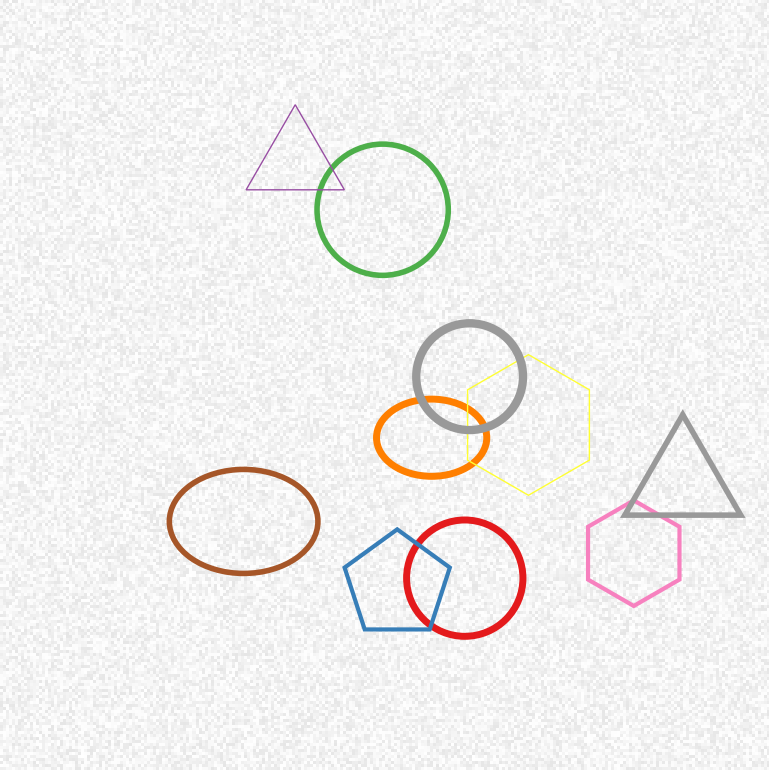[{"shape": "circle", "thickness": 2.5, "radius": 0.38, "center": [0.604, 0.249]}, {"shape": "pentagon", "thickness": 1.5, "radius": 0.36, "center": [0.516, 0.241]}, {"shape": "circle", "thickness": 2, "radius": 0.43, "center": [0.497, 0.728]}, {"shape": "triangle", "thickness": 0.5, "radius": 0.37, "center": [0.383, 0.79]}, {"shape": "oval", "thickness": 2.5, "radius": 0.36, "center": [0.561, 0.432]}, {"shape": "hexagon", "thickness": 0.5, "radius": 0.46, "center": [0.686, 0.448]}, {"shape": "oval", "thickness": 2, "radius": 0.48, "center": [0.316, 0.323]}, {"shape": "hexagon", "thickness": 1.5, "radius": 0.34, "center": [0.823, 0.282]}, {"shape": "circle", "thickness": 3, "radius": 0.35, "center": [0.61, 0.511]}, {"shape": "triangle", "thickness": 2, "radius": 0.43, "center": [0.887, 0.374]}]